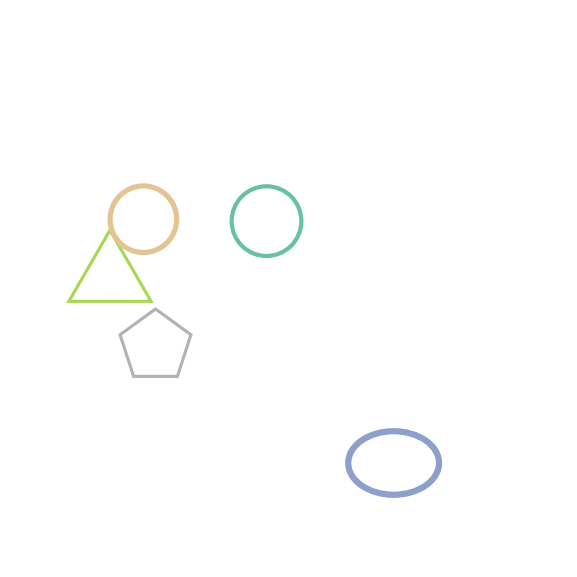[{"shape": "circle", "thickness": 2, "radius": 0.3, "center": [0.461, 0.616]}, {"shape": "oval", "thickness": 3, "radius": 0.39, "center": [0.682, 0.197]}, {"shape": "triangle", "thickness": 1.5, "radius": 0.41, "center": [0.19, 0.518]}, {"shape": "circle", "thickness": 2.5, "radius": 0.29, "center": [0.248, 0.62]}, {"shape": "pentagon", "thickness": 1.5, "radius": 0.32, "center": [0.269, 0.4]}]